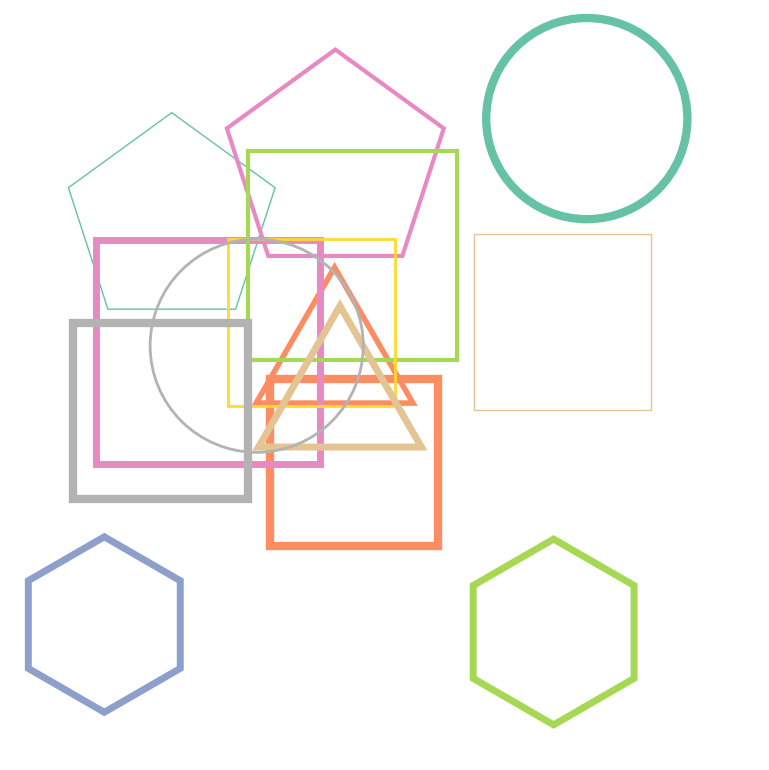[{"shape": "circle", "thickness": 3, "radius": 0.65, "center": [0.762, 0.846]}, {"shape": "pentagon", "thickness": 0.5, "radius": 0.71, "center": [0.223, 0.713]}, {"shape": "square", "thickness": 3, "radius": 0.54, "center": [0.46, 0.399]}, {"shape": "triangle", "thickness": 2, "radius": 0.59, "center": [0.434, 0.535]}, {"shape": "hexagon", "thickness": 2.5, "radius": 0.57, "center": [0.135, 0.189]}, {"shape": "square", "thickness": 2.5, "radius": 0.73, "center": [0.27, 0.543]}, {"shape": "pentagon", "thickness": 1.5, "radius": 0.74, "center": [0.435, 0.787]}, {"shape": "square", "thickness": 1.5, "radius": 0.68, "center": [0.457, 0.668]}, {"shape": "hexagon", "thickness": 2.5, "radius": 0.6, "center": [0.719, 0.179]}, {"shape": "square", "thickness": 1, "radius": 0.54, "center": [0.405, 0.582]}, {"shape": "triangle", "thickness": 2.5, "radius": 0.61, "center": [0.441, 0.481]}, {"shape": "square", "thickness": 0.5, "radius": 0.57, "center": [0.73, 0.582]}, {"shape": "square", "thickness": 3, "radius": 0.57, "center": [0.208, 0.466]}, {"shape": "circle", "thickness": 1, "radius": 0.69, "center": [0.333, 0.551]}]